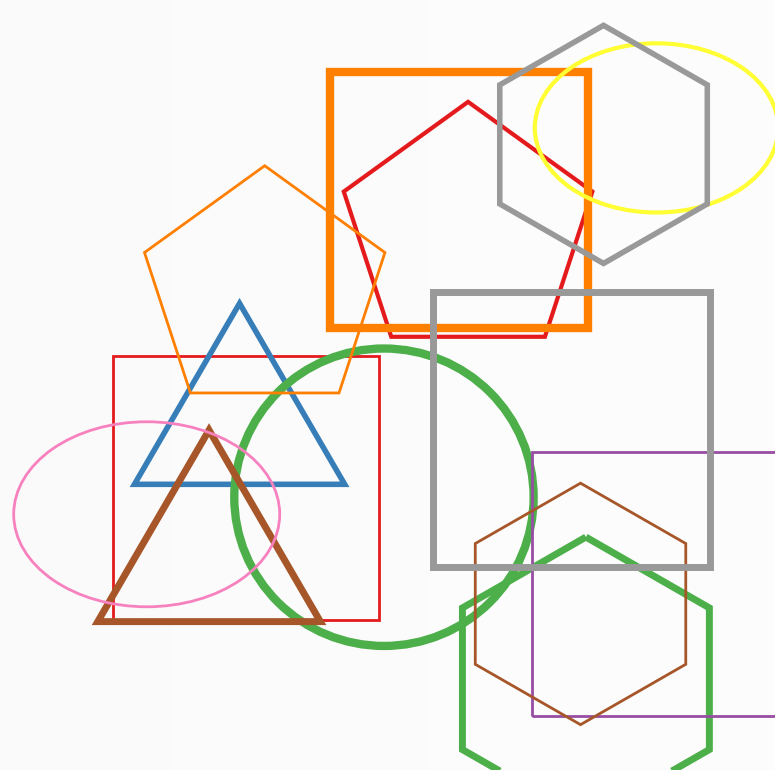[{"shape": "square", "thickness": 1, "radius": 0.86, "center": [0.318, 0.366]}, {"shape": "pentagon", "thickness": 1.5, "radius": 0.84, "center": [0.604, 0.699]}, {"shape": "triangle", "thickness": 2, "radius": 0.78, "center": [0.309, 0.449]}, {"shape": "hexagon", "thickness": 2.5, "radius": 0.92, "center": [0.756, 0.119]}, {"shape": "circle", "thickness": 3, "radius": 0.97, "center": [0.495, 0.354]}, {"shape": "square", "thickness": 1, "radius": 0.86, "center": [0.858, 0.241]}, {"shape": "square", "thickness": 3, "radius": 0.83, "center": [0.592, 0.74]}, {"shape": "pentagon", "thickness": 1, "radius": 0.82, "center": [0.342, 0.622]}, {"shape": "oval", "thickness": 1.5, "radius": 0.78, "center": [0.847, 0.834]}, {"shape": "triangle", "thickness": 2.5, "radius": 0.83, "center": [0.27, 0.276]}, {"shape": "hexagon", "thickness": 1, "radius": 0.78, "center": [0.749, 0.216]}, {"shape": "oval", "thickness": 1, "radius": 0.86, "center": [0.189, 0.332]}, {"shape": "hexagon", "thickness": 2, "radius": 0.77, "center": [0.779, 0.812]}, {"shape": "square", "thickness": 2.5, "radius": 0.89, "center": [0.738, 0.442]}]